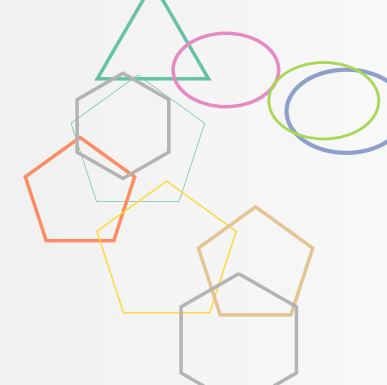[{"shape": "pentagon", "thickness": 0.5, "radius": 0.91, "center": [0.356, 0.624]}, {"shape": "triangle", "thickness": 2.5, "radius": 0.83, "center": [0.395, 0.878]}, {"shape": "pentagon", "thickness": 2.5, "radius": 0.74, "center": [0.206, 0.495]}, {"shape": "oval", "thickness": 3, "radius": 0.77, "center": [0.894, 0.711]}, {"shape": "oval", "thickness": 2.5, "radius": 0.68, "center": [0.583, 0.818]}, {"shape": "oval", "thickness": 2, "radius": 0.71, "center": [0.836, 0.738]}, {"shape": "pentagon", "thickness": 1, "radius": 0.95, "center": [0.43, 0.341]}, {"shape": "pentagon", "thickness": 2.5, "radius": 0.78, "center": [0.66, 0.308]}, {"shape": "hexagon", "thickness": 2.5, "radius": 0.86, "center": [0.616, 0.117]}, {"shape": "hexagon", "thickness": 2.5, "radius": 0.68, "center": [0.317, 0.673]}]